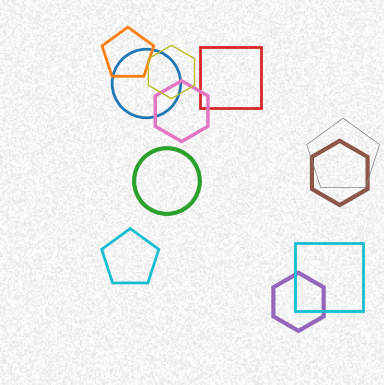[{"shape": "circle", "thickness": 2, "radius": 0.45, "center": [0.38, 0.783]}, {"shape": "pentagon", "thickness": 2, "radius": 0.35, "center": [0.332, 0.859]}, {"shape": "circle", "thickness": 3, "radius": 0.43, "center": [0.434, 0.53]}, {"shape": "square", "thickness": 2, "radius": 0.4, "center": [0.599, 0.799]}, {"shape": "hexagon", "thickness": 3, "radius": 0.38, "center": [0.775, 0.216]}, {"shape": "hexagon", "thickness": 3, "radius": 0.42, "center": [0.882, 0.551]}, {"shape": "hexagon", "thickness": 2.5, "radius": 0.39, "center": [0.472, 0.711]}, {"shape": "pentagon", "thickness": 0.5, "radius": 0.5, "center": [0.891, 0.594]}, {"shape": "hexagon", "thickness": 1, "radius": 0.35, "center": [0.445, 0.813]}, {"shape": "square", "thickness": 2, "radius": 0.44, "center": [0.856, 0.28]}, {"shape": "pentagon", "thickness": 2, "radius": 0.39, "center": [0.338, 0.328]}]